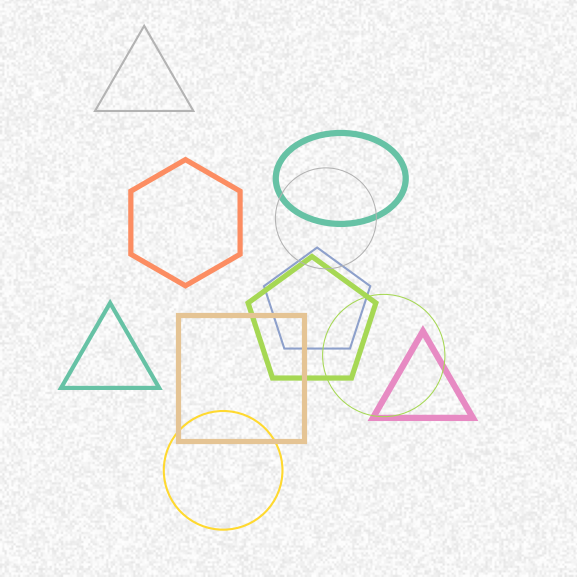[{"shape": "oval", "thickness": 3, "radius": 0.56, "center": [0.59, 0.69]}, {"shape": "triangle", "thickness": 2, "radius": 0.49, "center": [0.191, 0.376]}, {"shape": "hexagon", "thickness": 2.5, "radius": 0.55, "center": [0.321, 0.614]}, {"shape": "pentagon", "thickness": 1, "radius": 0.48, "center": [0.549, 0.474]}, {"shape": "triangle", "thickness": 3, "radius": 0.5, "center": [0.732, 0.325]}, {"shape": "circle", "thickness": 0.5, "radius": 0.53, "center": [0.665, 0.383]}, {"shape": "pentagon", "thickness": 2.5, "radius": 0.58, "center": [0.54, 0.439]}, {"shape": "circle", "thickness": 1, "radius": 0.51, "center": [0.386, 0.185]}, {"shape": "square", "thickness": 2.5, "radius": 0.54, "center": [0.417, 0.345]}, {"shape": "circle", "thickness": 0.5, "radius": 0.44, "center": [0.564, 0.621]}, {"shape": "triangle", "thickness": 1, "radius": 0.49, "center": [0.25, 0.856]}]